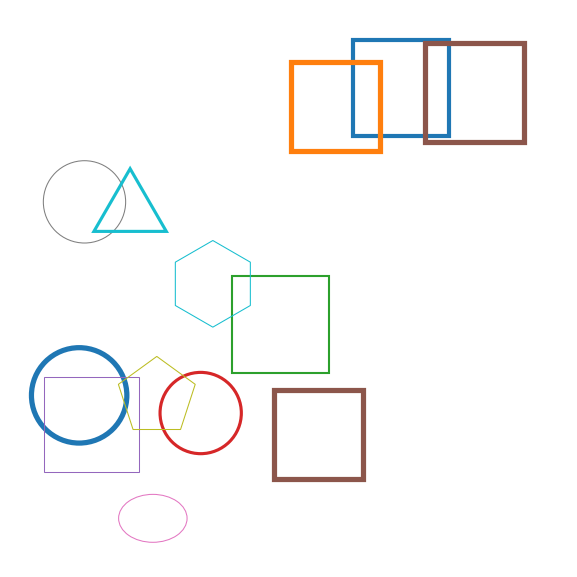[{"shape": "circle", "thickness": 2.5, "radius": 0.41, "center": [0.137, 0.315]}, {"shape": "square", "thickness": 2, "radius": 0.41, "center": [0.695, 0.847]}, {"shape": "square", "thickness": 2.5, "radius": 0.39, "center": [0.581, 0.815]}, {"shape": "square", "thickness": 1, "radius": 0.42, "center": [0.485, 0.438]}, {"shape": "circle", "thickness": 1.5, "radius": 0.35, "center": [0.348, 0.284]}, {"shape": "square", "thickness": 0.5, "radius": 0.41, "center": [0.158, 0.265]}, {"shape": "square", "thickness": 2.5, "radius": 0.39, "center": [0.551, 0.247]}, {"shape": "square", "thickness": 2.5, "radius": 0.43, "center": [0.821, 0.839]}, {"shape": "oval", "thickness": 0.5, "radius": 0.3, "center": [0.265, 0.102]}, {"shape": "circle", "thickness": 0.5, "radius": 0.36, "center": [0.146, 0.65]}, {"shape": "pentagon", "thickness": 0.5, "radius": 0.35, "center": [0.272, 0.312]}, {"shape": "hexagon", "thickness": 0.5, "radius": 0.37, "center": [0.369, 0.508]}, {"shape": "triangle", "thickness": 1.5, "radius": 0.36, "center": [0.225, 0.635]}]